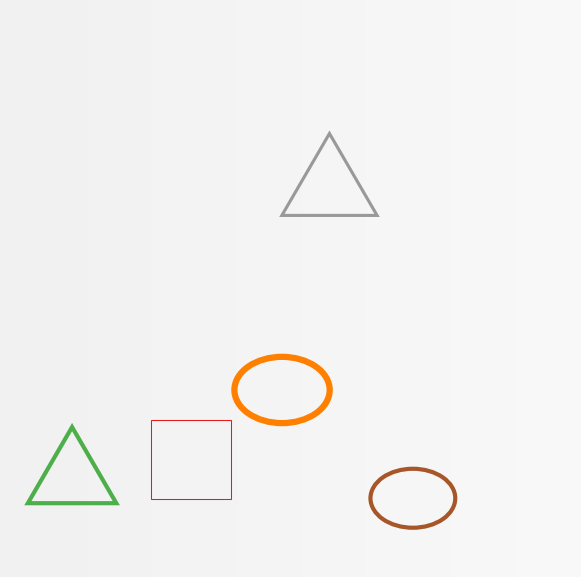[{"shape": "square", "thickness": 0.5, "radius": 0.34, "center": [0.329, 0.203]}, {"shape": "triangle", "thickness": 2, "radius": 0.44, "center": [0.124, 0.172]}, {"shape": "oval", "thickness": 3, "radius": 0.41, "center": [0.485, 0.324]}, {"shape": "oval", "thickness": 2, "radius": 0.36, "center": [0.71, 0.136]}, {"shape": "triangle", "thickness": 1.5, "radius": 0.47, "center": [0.567, 0.673]}]